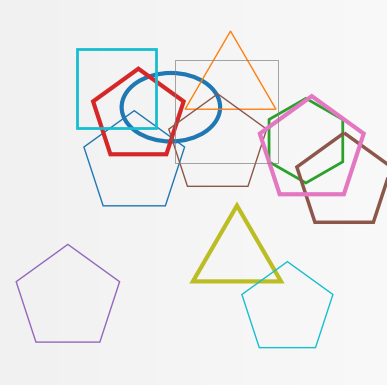[{"shape": "oval", "thickness": 3, "radius": 0.64, "center": [0.441, 0.722]}, {"shape": "pentagon", "thickness": 1, "radius": 0.68, "center": [0.346, 0.576]}, {"shape": "triangle", "thickness": 1, "radius": 0.68, "center": [0.595, 0.784]}, {"shape": "hexagon", "thickness": 2, "radius": 0.55, "center": [0.789, 0.635]}, {"shape": "pentagon", "thickness": 3, "radius": 0.61, "center": [0.357, 0.699]}, {"shape": "pentagon", "thickness": 1, "radius": 0.7, "center": [0.175, 0.225]}, {"shape": "pentagon", "thickness": 2.5, "radius": 0.64, "center": [0.888, 0.526]}, {"shape": "pentagon", "thickness": 1, "radius": 0.66, "center": [0.562, 0.623]}, {"shape": "pentagon", "thickness": 3, "radius": 0.7, "center": [0.805, 0.609]}, {"shape": "square", "thickness": 0.5, "radius": 0.66, "center": [0.585, 0.71]}, {"shape": "triangle", "thickness": 3, "radius": 0.66, "center": [0.612, 0.335]}, {"shape": "pentagon", "thickness": 1, "radius": 0.62, "center": [0.742, 0.197]}, {"shape": "square", "thickness": 2, "radius": 0.51, "center": [0.301, 0.77]}]